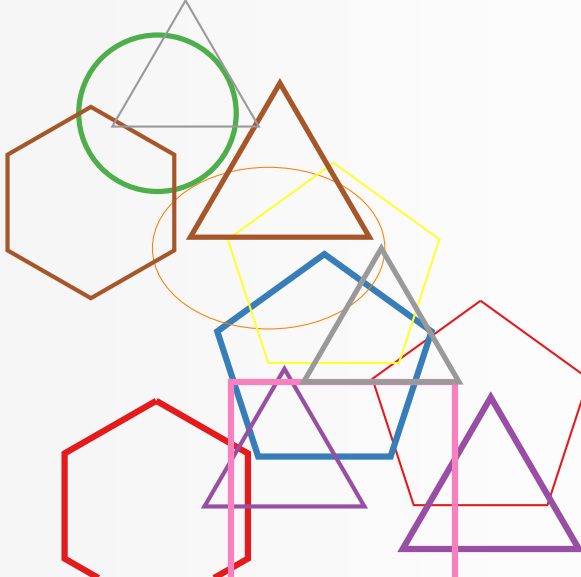[{"shape": "hexagon", "thickness": 3, "radius": 0.91, "center": [0.269, 0.123]}, {"shape": "pentagon", "thickness": 1, "radius": 0.98, "center": [0.827, 0.283]}, {"shape": "pentagon", "thickness": 3, "radius": 0.97, "center": [0.558, 0.365]}, {"shape": "circle", "thickness": 2.5, "radius": 0.68, "center": [0.271, 0.803]}, {"shape": "triangle", "thickness": 3, "radius": 0.88, "center": [0.844, 0.136]}, {"shape": "triangle", "thickness": 2, "radius": 0.79, "center": [0.489, 0.202]}, {"shape": "oval", "thickness": 0.5, "radius": 1.0, "center": [0.462, 0.569]}, {"shape": "pentagon", "thickness": 1, "radius": 0.96, "center": [0.574, 0.526]}, {"shape": "triangle", "thickness": 2.5, "radius": 0.89, "center": [0.482, 0.677]}, {"shape": "hexagon", "thickness": 2, "radius": 0.83, "center": [0.156, 0.648]}, {"shape": "square", "thickness": 3, "radius": 0.96, "center": [0.59, 0.145]}, {"shape": "triangle", "thickness": 2.5, "radius": 0.77, "center": [0.656, 0.415]}, {"shape": "triangle", "thickness": 1, "radius": 0.73, "center": [0.319, 0.853]}]